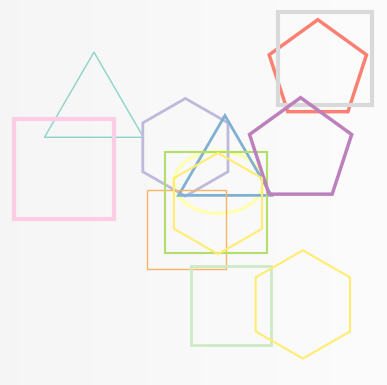[{"shape": "triangle", "thickness": 1, "radius": 0.74, "center": [0.242, 0.717]}, {"shape": "oval", "thickness": 2.5, "radius": 0.58, "center": [0.564, 0.526]}, {"shape": "hexagon", "thickness": 2, "radius": 0.63, "center": [0.478, 0.617]}, {"shape": "pentagon", "thickness": 2.5, "radius": 0.66, "center": [0.82, 0.817]}, {"shape": "triangle", "thickness": 2, "radius": 0.69, "center": [0.58, 0.562]}, {"shape": "square", "thickness": 1, "radius": 0.51, "center": [0.482, 0.404]}, {"shape": "square", "thickness": 1.5, "radius": 0.66, "center": [0.558, 0.474]}, {"shape": "square", "thickness": 3, "radius": 0.65, "center": [0.166, 0.561]}, {"shape": "square", "thickness": 3, "radius": 0.61, "center": [0.839, 0.848]}, {"shape": "pentagon", "thickness": 2.5, "radius": 0.69, "center": [0.776, 0.608]}, {"shape": "square", "thickness": 2, "radius": 0.52, "center": [0.596, 0.207]}, {"shape": "hexagon", "thickness": 1.5, "radius": 0.7, "center": [0.782, 0.209]}, {"shape": "hexagon", "thickness": 1.5, "radius": 0.66, "center": [0.562, 0.471]}]